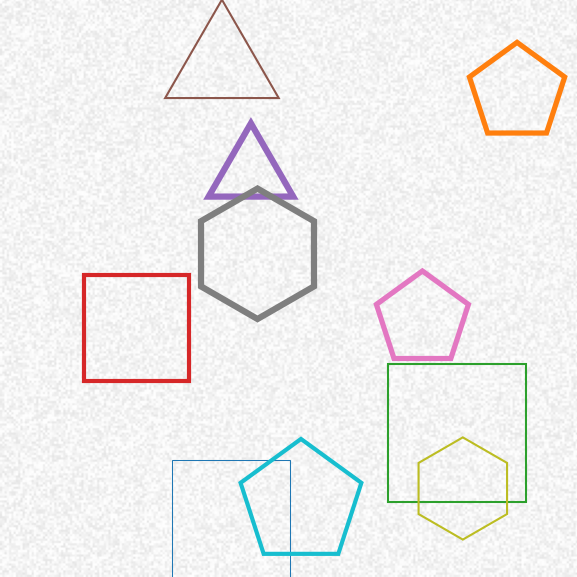[{"shape": "square", "thickness": 0.5, "radius": 0.51, "center": [0.4, 0.1]}, {"shape": "pentagon", "thickness": 2.5, "radius": 0.43, "center": [0.895, 0.839]}, {"shape": "square", "thickness": 1, "radius": 0.6, "center": [0.791, 0.25]}, {"shape": "square", "thickness": 2, "radius": 0.46, "center": [0.236, 0.431]}, {"shape": "triangle", "thickness": 3, "radius": 0.42, "center": [0.434, 0.701]}, {"shape": "triangle", "thickness": 1, "radius": 0.57, "center": [0.384, 0.886]}, {"shape": "pentagon", "thickness": 2.5, "radius": 0.42, "center": [0.731, 0.446]}, {"shape": "hexagon", "thickness": 3, "radius": 0.56, "center": [0.446, 0.56]}, {"shape": "hexagon", "thickness": 1, "radius": 0.44, "center": [0.801, 0.153]}, {"shape": "pentagon", "thickness": 2, "radius": 0.55, "center": [0.521, 0.129]}]